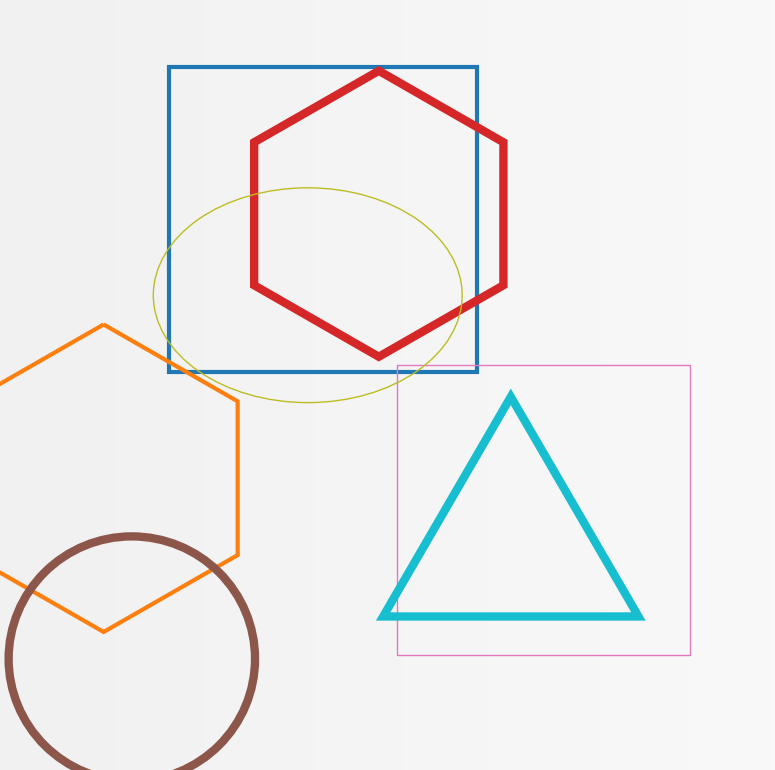[{"shape": "square", "thickness": 1.5, "radius": 0.99, "center": [0.416, 0.715]}, {"shape": "hexagon", "thickness": 1.5, "radius": 1.0, "center": [0.134, 0.379]}, {"shape": "hexagon", "thickness": 3, "radius": 0.93, "center": [0.489, 0.722]}, {"shape": "circle", "thickness": 3, "radius": 0.79, "center": [0.17, 0.144]}, {"shape": "square", "thickness": 0.5, "radius": 0.94, "center": [0.701, 0.338]}, {"shape": "oval", "thickness": 0.5, "radius": 1.0, "center": [0.397, 0.617]}, {"shape": "triangle", "thickness": 3, "radius": 0.95, "center": [0.659, 0.294]}]